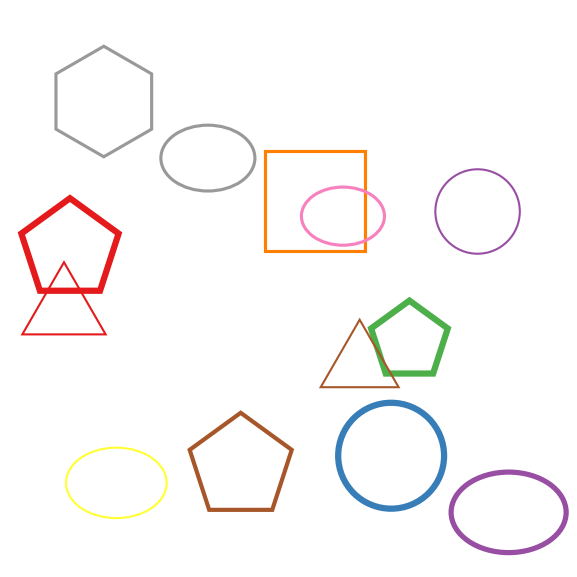[{"shape": "pentagon", "thickness": 3, "radius": 0.44, "center": [0.121, 0.567]}, {"shape": "triangle", "thickness": 1, "radius": 0.42, "center": [0.111, 0.462]}, {"shape": "circle", "thickness": 3, "radius": 0.46, "center": [0.677, 0.21]}, {"shape": "pentagon", "thickness": 3, "radius": 0.35, "center": [0.709, 0.409]}, {"shape": "oval", "thickness": 2.5, "radius": 0.5, "center": [0.881, 0.112]}, {"shape": "circle", "thickness": 1, "radius": 0.37, "center": [0.827, 0.633]}, {"shape": "square", "thickness": 1.5, "radius": 0.43, "center": [0.545, 0.651]}, {"shape": "oval", "thickness": 1, "radius": 0.44, "center": [0.201, 0.163]}, {"shape": "triangle", "thickness": 1, "radius": 0.39, "center": [0.623, 0.368]}, {"shape": "pentagon", "thickness": 2, "radius": 0.46, "center": [0.417, 0.191]}, {"shape": "oval", "thickness": 1.5, "radius": 0.36, "center": [0.594, 0.625]}, {"shape": "oval", "thickness": 1.5, "radius": 0.41, "center": [0.36, 0.725]}, {"shape": "hexagon", "thickness": 1.5, "radius": 0.48, "center": [0.18, 0.823]}]